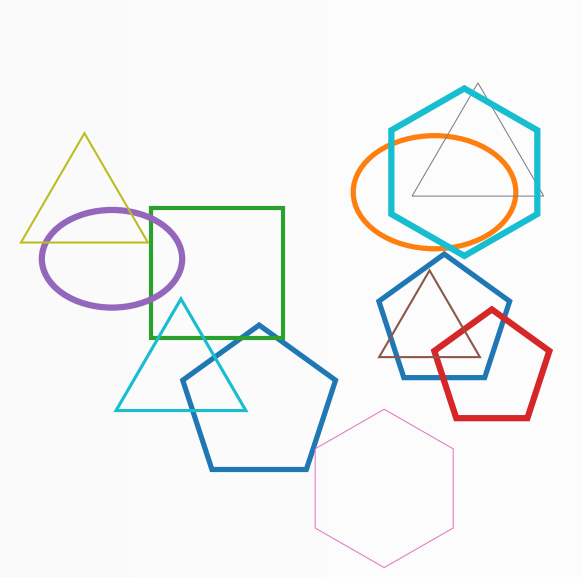[{"shape": "pentagon", "thickness": 2.5, "radius": 0.69, "center": [0.446, 0.298]}, {"shape": "pentagon", "thickness": 2.5, "radius": 0.59, "center": [0.764, 0.441]}, {"shape": "oval", "thickness": 2.5, "radius": 0.7, "center": [0.748, 0.666]}, {"shape": "square", "thickness": 2, "radius": 0.56, "center": [0.373, 0.527]}, {"shape": "pentagon", "thickness": 3, "radius": 0.52, "center": [0.846, 0.359]}, {"shape": "oval", "thickness": 3, "radius": 0.6, "center": [0.193, 0.551]}, {"shape": "triangle", "thickness": 1, "radius": 0.5, "center": [0.739, 0.431]}, {"shape": "hexagon", "thickness": 0.5, "radius": 0.69, "center": [0.661, 0.153]}, {"shape": "triangle", "thickness": 0.5, "radius": 0.65, "center": [0.822, 0.725]}, {"shape": "triangle", "thickness": 1, "radius": 0.63, "center": [0.145, 0.642]}, {"shape": "hexagon", "thickness": 3, "radius": 0.72, "center": [0.799, 0.701]}, {"shape": "triangle", "thickness": 1.5, "radius": 0.64, "center": [0.311, 0.353]}]